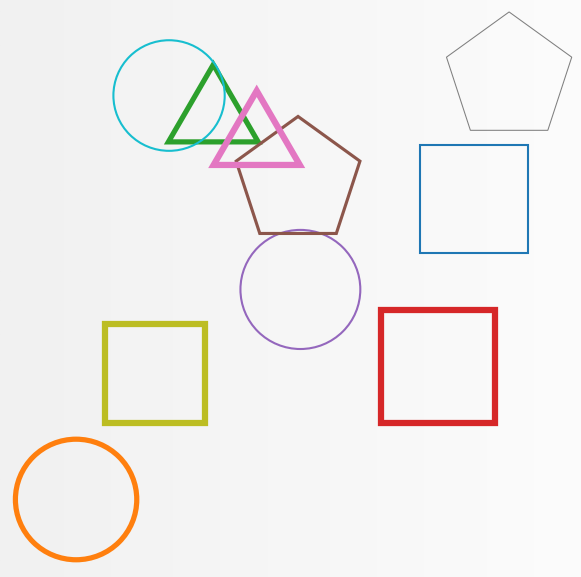[{"shape": "square", "thickness": 1, "radius": 0.47, "center": [0.815, 0.655]}, {"shape": "circle", "thickness": 2.5, "radius": 0.52, "center": [0.131, 0.134]}, {"shape": "triangle", "thickness": 2.5, "radius": 0.45, "center": [0.367, 0.798]}, {"shape": "square", "thickness": 3, "radius": 0.49, "center": [0.754, 0.365]}, {"shape": "circle", "thickness": 1, "radius": 0.52, "center": [0.517, 0.498]}, {"shape": "pentagon", "thickness": 1.5, "radius": 0.56, "center": [0.513, 0.685]}, {"shape": "triangle", "thickness": 3, "radius": 0.43, "center": [0.442, 0.756]}, {"shape": "pentagon", "thickness": 0.5, "radius": 0.57, "center": [0.876, 0.865]}, {"shape": "square", "thickness": 3, "radius": 0.43, "center": [0.267, 0.352]}, {"shape": "circle", "thickness": 1, "radius": 0.48, "center": [0.291, 0.834]}]